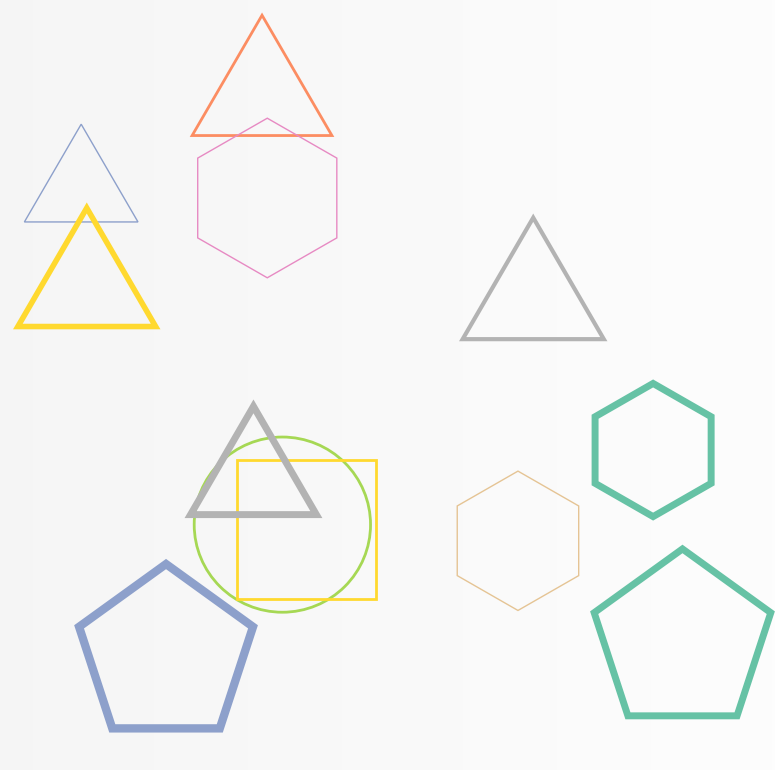[{"shape": "hexagon", "thickness": 2.5, "radius": 0.43, "center": [0.843, 0.416]}, {"shape": "pentagon", "thickness": 2.5, "radius": 0.6, "center": [0.881, 0.167]}, {"shape": "triangle", "thickness": 1, "radius": 0.52, "center": [0.338, 0.876]}, {"shape": "triangle", "thickness": 0.5, "radius": 0.42, "center": [0.105, 0.754]}, {"shape": "pentagon", "thickness": 3, "radius": 0.59, "center": [0.214, 0.149]}, {"shape": "hexagon", "thickness": 0.5, "radius": 0.52, "center": [0.345, 0.743]}, {"shape": "circle", "thickness": 1, "radius": 0.57, "center": [0.364, 0.319]}, {"shape": "triangle", "thickness": 2, "radius": 0.51, "center": [0.112, 0.627]}, {"shape": "square", "thickness": 1, "radius": 0.45, "center": [0.396, 0.312]}, {"shape": "hexagon", "thickness": 0.5, "radius": 0.45, "center": [0.668, 0.298]}, {"shape": "triangle", "thickness": 1.5, "radius": 0.53, "center": [0.688, 0.612]}, {"shape": "triangle", "thickness": 2.5, "radius": 0.47, "center": [0.327, 0.379]}]